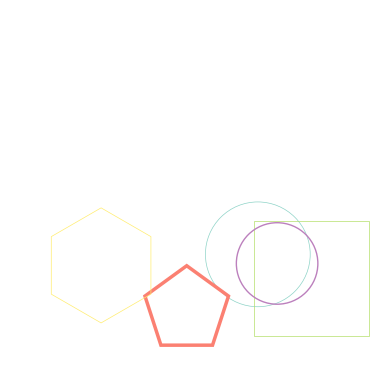[{"shape": "circle", "thickness": 0.5, "radius": 0.68, "center": [0.67, 0.339]}, {"shape": "pentagon", "thickness": 2.5, "radius": 0.57, "center": [0.485, 0.196]}, {"shape": "square", "thickness": 0.5, "radius": 0.75, "center": [0.81, 0.277]}, {"shape": "circle", "thickness": 1, "radius": 0.53, "center": [0.72, 0.316]}, {"shape": "hexagon", "thickness": 0.5, "radius": 0.75, "center": [0.263, 0.311]}]